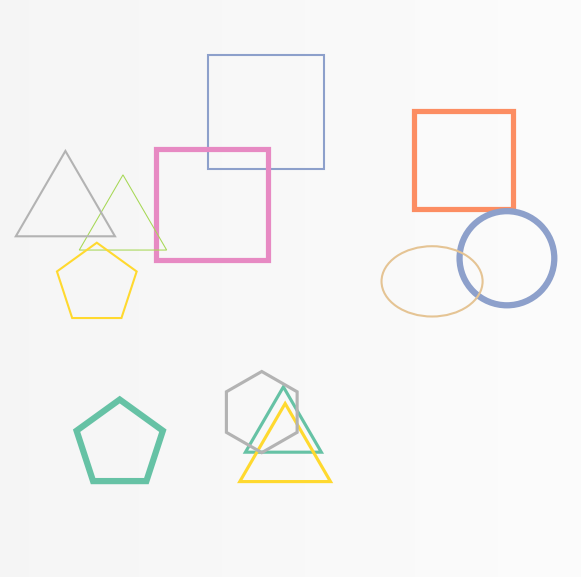[{"shape": "pentagon", "thickness": 3, "radius": 0.39, "center": [0.206, 0.229]}, {"shape": "triangle", "thickness": 1.5, "radius": 0.38, "center": [0.488, 0.254]}, {"shape": "square", "thickness": 2.5, "radius": 0.43, "center": [0.798, 0.722]}, {"shape": "circle", "thickness": 3, "radius": 0.41, "center": [0.872, 0.552]}, {"shape": "square", "thickness": 1, "radius": 0.5, "center": [0.457, 0.805]}, {"shape": "square", "thickness": 2.5, "radius": 0.48, "center": [0.365, 0.645]}, {"shape": "triangle", "thickness": 0.5, "radius": 0.43, "center": [0.212, 0.61]}, {"shape": "pentagon", "thickness": 1, "radius": 0.36, "center": [0.167, 0.507]}, {"shape": "triangle", "thickness": 1.5, "radius": 0.45, "center": [0.491, 0.21]}, {"shape": "oval", "thickness": 1, "radius": 0.43, "center": [0.743, 0.512]}, {"shape": "hexagon", "thickness": 1.5, "radius": 0.35, "center": [0.45, 0.286]}, {"shape": "triangle", "thickness": 1, "radius": 0.49, "center": [0.113, 0.639]}]